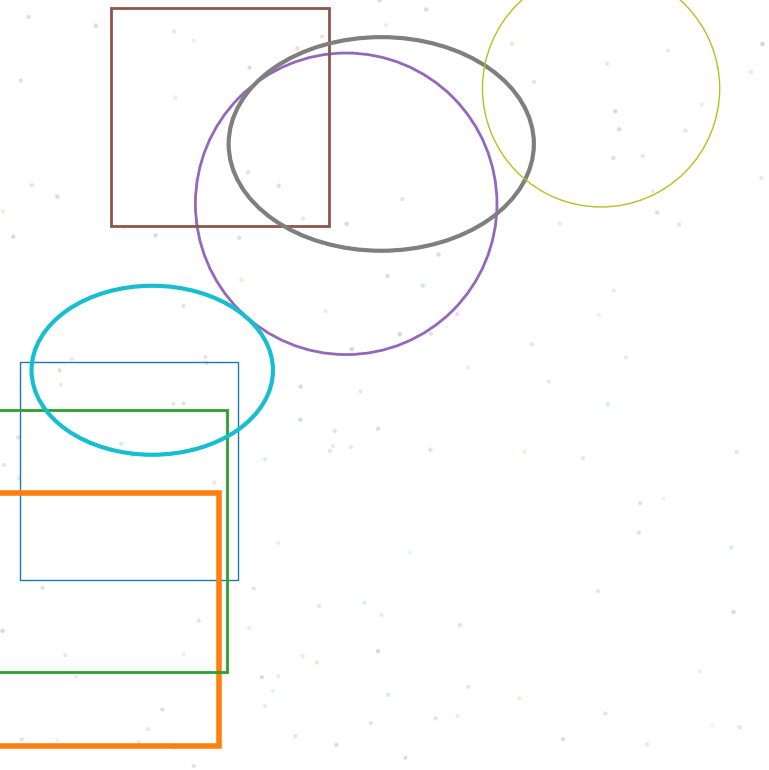[{"shape": "square", "thickness": 0.5, "radius": 0.71, "center": [0.168, 0.388]}, {"shape": "square", "thickness": 2, "radius": 0.82, "center": [0.12, 0.195]}, {"shape": "square", "thickness": 1, "radius": 0.85, "center": [0.125, 0.297]}, {"shape": "circle", "thickness": 1, "radius": 0.98, "center": [0.45, 0.735]}, {"shape": "square", "thickness": 1, "radius": 0.71, "center": [0.285, 0.849]}, {"shape": "oval", "thickness": 1.5, "radius": 0.99, "center": [0.495, 0.813]}, {"shape": "circle", "thickness": 0.5, "radius": 0.77, "center": [0.781, 0.885]}, {"shape": "oval", "thickness": 1.5, "radius": 0.78, "center": [0.198, 0.519]}]